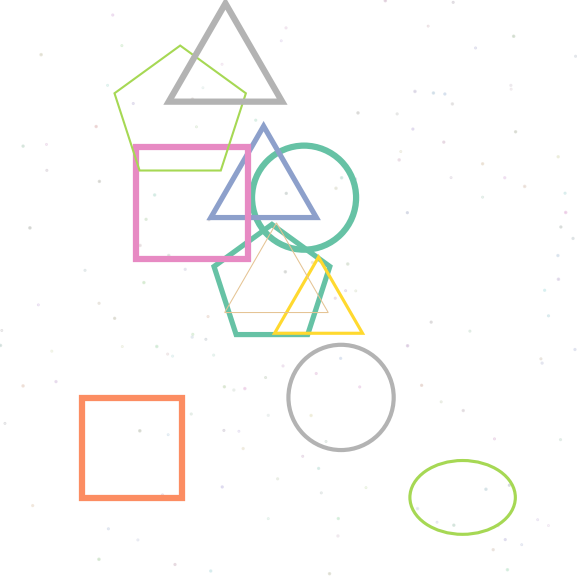[{"shape": "circle", "thickness": 3, "radius": 0.45, "center": [0.527, 0.657]}, {"shape": "pentagon", "thickness": 2.5, "radius": 0.53, "center": [0.471, 0.505]}, {"shape": "square", "thickness": 3, "radius": 0.43, "center": [0.229, 0.223]}, {"shape": "triangle", "thickness": 2.5, "radius": 0.53, "center": [0.456, 0.675]}, {"shape": "square", "thickness": 3, "radius": 0.48, "center": [0.332, 0.648]}, {"shape": "oval", "thickness": 1.5, "radius": 0.46, "center": [0.801, 0.138]}, {"shape": "pentagon", "thickness": 1, "radius": 0.6, "center": [0.312, 0.801]}, {"shape": "triangle", "thickness": 1.5, "radius": 0.44, "center": [0.552, 0.466]}, {"shape": "triangle", "thickness": 0.5, "radius": 0.52, "center": [0.479, 0.51]}, {"shape": "circle", "thickness": 2, "radius": 0.46, "center": [0.591, 0.311]}, {"shape": "triangle", "thickness": 3, "radius": 0.57, "center": [0.39, 0.88]}]